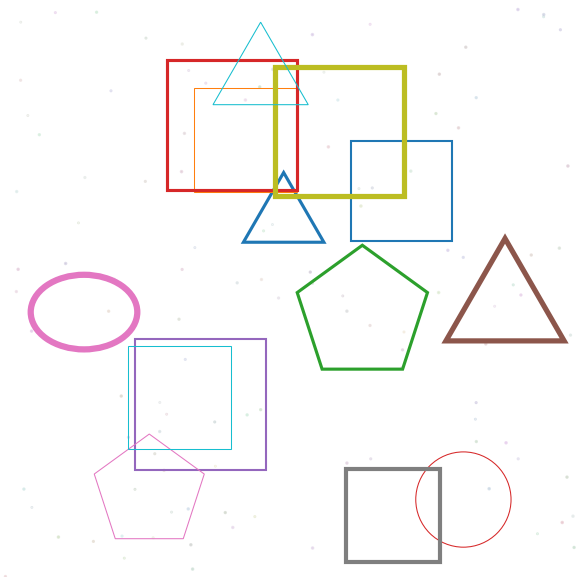[{"shape": "square", "thickness": 1, "radius": 0.44, "center": [0.695, 0.669]}, {"shape": "triangle", "thickness": 1.5, "radius": 0.4, "center": [0.491, 0.62]}, {"shape": "square", "thickness": 0.5, "radius": 0.45, "center": [0.425, 0.757]}, {"shape": "pentagon", "thickness": 1.5, "radius": 0.59, "center": [0.627, 0.456]}, {"shape": "circle", "thickness": 0.5, "radius": 0.41, "center": [0.802, 0.134]}, {"shape": "square", "thickness": 1.5, "radius": 0.56, "center": [0.401, 0.783]}, {"shape": "square", "thickness": 1, "radius": 0.57, "center": [0.347, 0.299]}, {"shape": "triangle", "thickness": 2.5, "radius": 0.59, "center": [0.875, 0.468]}, {"shape": "oval", "thickness": 3, "radius": 0.46, "center": [0.145, 0.459]}, {"shape": "pentagon", "thickness": 0.5, "radius": 0.5, "center": [0.258, 0.147]}, {"shape": "square", "thickness": 2, "radius": 0.4, "center": [0.681, 0.106]}, {"shape": "square", "thickness": 2.5, "radius": 0.56, "center": [0.588, 0.771]}, {"shape": "square", "thickness": 0.5, "radius": 0.45, "center": [0.311, 0.311]}, {"shape": "triangle", "thickness": 0.5, "radius": 0.48, "center": [0.451, 0.865]}]